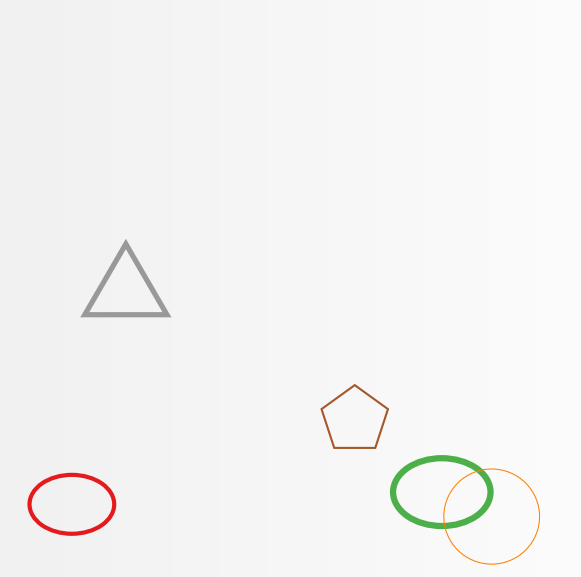[{"shape": "oval", "thickness": 2, "radius": 0.36, "center": [0.124, 0.126]}, {"shape": "oval", "thickness": 3, "radius": 0.42, "center": [0.76, 0.147]}, {"shape": "circle", "thickness": 0.5, "radius": 0.41, "center": [0.846, 0.105]}, {"shape": "pentagon", "thickness": 1, "radius": 0.3, "center": [0.61, 0.272]}, {"shape": "triangle", "thickness": 2.5, "radius": 0.41, "center": [0.217, 0.495]}]